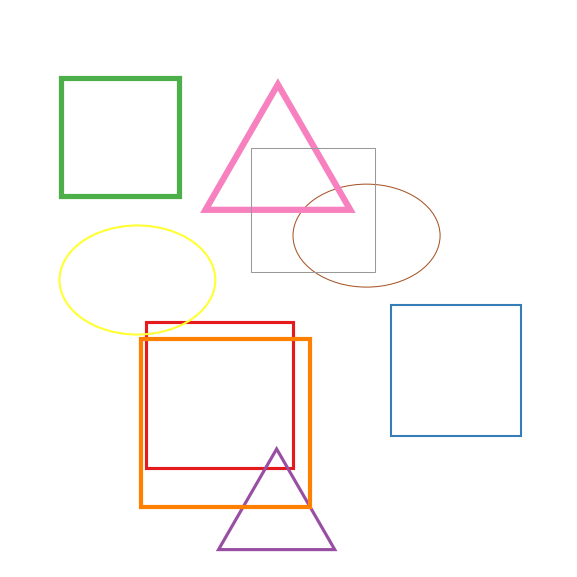[{"shape": "square", "thickness": 1.5, "radius": 0.63, "center": [0.38, 0.315]}, {"shape": "square", "thickness": 1, "radius": 0.57, "center": [0.79, 0.357]}, {"shape": "square", "thickness": 2.5, "radius": 0.51, "center": [0.208, 0.761]}, {"shape": "triangle", "thickness": 1.5, "radius": 0.58, "center": [0.479, 0.106]}, {"shape": "square", "thickness": 2, "radius": 0.73, "center": [0.391, 0.266]}, {"shape": "oval", "thickness": 1, "radius": 0.67, "center": [0.238, 0.514]}, {"shape": "oval", "thickness": 0.5, "radius": 0.64, "center": [0.635, 0.591]}, {"shape": "triangle", "thickness": 3, "radius": 0.72, "center": [0.481, 0.708]}, {"shape": "square", "thickness": 0.5, "radius": 0.54, "center": [0.542, 0.635]}]